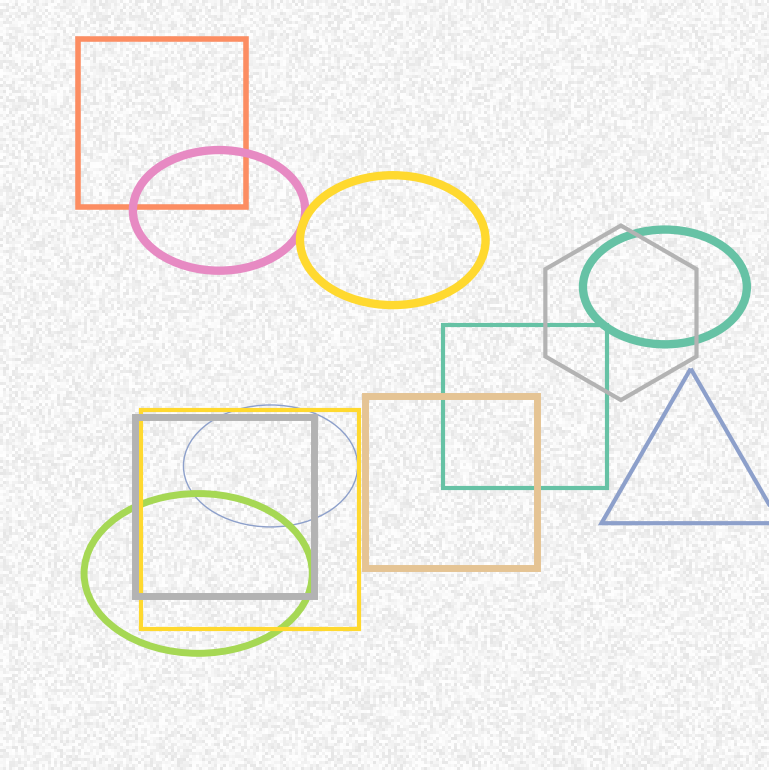[{"shape": "square", "thickness": 1.5, "radius": 0.53, "center": [0.682, 0.472]}, {"shape": "oval", "thickness": 3, "radius": 0.53, "center": [0.864, 0.627]}, {"shape": "square", "thickness": 2, "radius": 0.54, "center": [0.21, 0.84]}, {"shape": "triangle", "thickness": 1.5, "radius": 0.67, "center": [0.897, 0.387]}, {"shape": "oval", "thickness": 0.5, "radius": 0.57, "center": [0.351, 0.395]}, {"shape": "oval", "thickness": 3, "radius": 0.56, "center": [0.284, 0.727]}, {"shape": "oval", "thickness": 2.5, "radius": 0.74, "center": [0.257, 0.255]}, {"shape": "oval", "thickness": 3, "radius": 0.6, "center": [0.51, 0.688]}, {"shape": "square", "thickness": 1.5, "radius": 0.71, "center": [0.324, 0.325]}, {"shape": "square", "thickness": 2.5, "radius": 0.56, "center": [0.585, 0.374]}, {"shape": "hexagon", "thickness": 1.5, "radius": 0.57, "center": [0.806, 0.594]}, {"shape": "square", "thickness": 2.5, "radius": 0.58, "center": [0.292, 0.342]}]